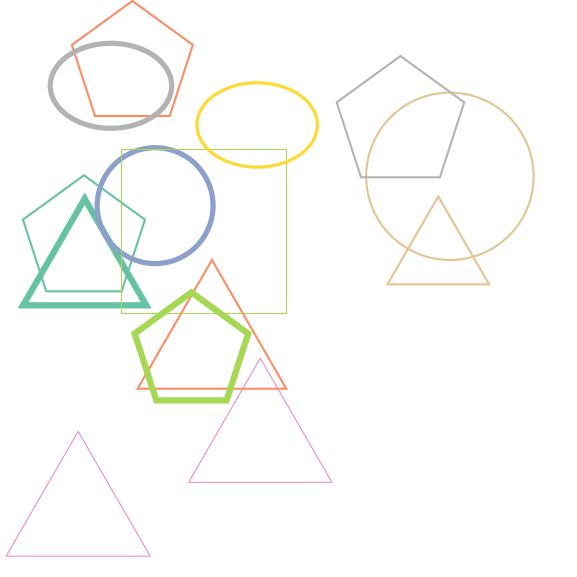[{"shape": "pentagon", "thickness": 1, "radius": 0.56, "center": [0.145, 0.585]}, {"shape": "triangle", "thickness": 3, "radius": 0.62, "center": [0.147, 0.532]}, {"shape": "triangle", "thickness": 1, "radius": 0.74, "center": [0.367, 0.4]}, {"shape": "pentagon", "thickness": 1, "radius": 0.55, "center": [0.229, 0.887]}, {"shape": "circle", "thickness": 2.5, "radius": 0.5, "center": [0.269, 0.643]}, {"shape": "triangle", "thickness": 0.5, "radius": 0.72, "center": [0.135, 0.108]}, {"shape": "triangle", "thickness": 0.5, "radius": 0.72, "center": [0.451, 0.236]}, {"shape": "pentagon", "thickness": 3, "radius": 0.52, "center": [0.331, 0.39]}, {"shape": "square", "thickness": 0.5, "radius": 0.71, "center": [0.352, 0.599]}, {"shape": "oval", "thickness": 1.5, "radius": 0.52, "center": [0.445, 0.783]}, {"shape": "circle", "thickness": 1, "radius": 0.72, "center": [0.779, 0.694]}, {"shape": "triangle", "thickness": 1, "radius": 0.51, "center": [0.759, 0.557]}, {"shape": "pentagon", "thickness": 1, "radius": 0.58, "center": [0.693, 0.786]}, {"shape": "oval", "thickness": 2.5, "radius": 0.53, "center": [0.192, 0.851]}]